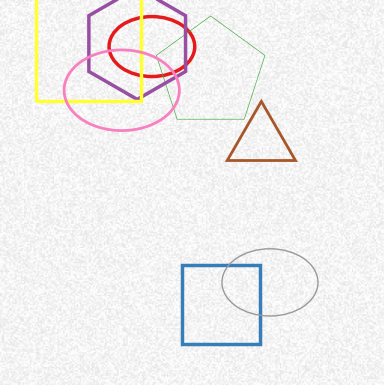[{"shape": "oval", "thickness": 2.5, "radius": 0.56, "center": [0.395, 0.879]}, {"shape": "square", "thickness": 2.5, "radius": 0.51, "center": [0.574, 0.209]}, {"shape": "pentagon", "thickness": 0.5, "radius": 0.74, "center": [0.547, 0.81]}, {"shape": "hexagon", "thickness": 2.5, "radius": 0.72, "center": [0.356, 0.887]}, {"shape": "square", "thickness": 2.5, "radius": 0.68, "center": [0.23, 0.874]}, {"shape": "triangle", "thickness": 2, "radius": 0.51, "center": [0.679, 0.634]}, {"shape": "oval", "thickness": 2, "radius": 0.75, "center": [0.316, 0.766]}, {"shape": "oval", "thickness": 1, "radius": 0.62, "center": [0.701, 0.267]}]